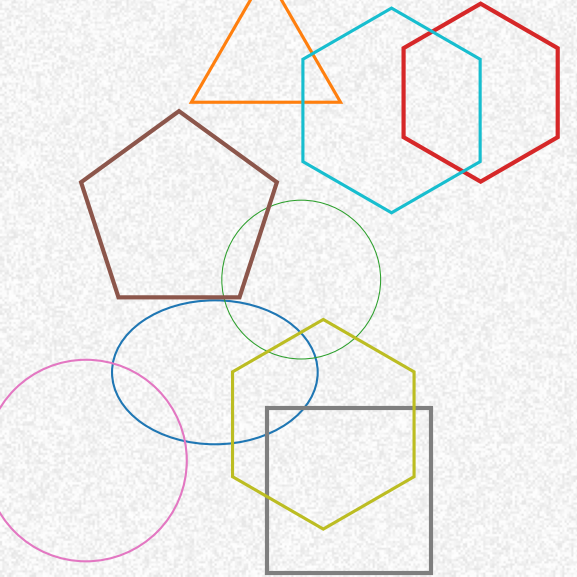[{"shape": "oval", "thickness": 1, "radius": 0.89, "center": [0.372, 0.354]}, {"shape": "triangle", "thickness": 1.5, "radius": 0.75, "center": [0.461, 0.897]}, {"shape": "circle", "thickness": 0.5, "radius": 0.69, "center": [0.522, 0.515]}, {"shape": "hexagon", "thickness": 2, "radius": 0.77, "center": [0.832, 0.839]}, {"shape": "pentagon", "thickness": 2, "radius": 0.89, "center": [0.31, 0.628]}, {"shape": "circle", "thickness": 1, "radius": 0.87, "center": [0.149, 0.202]}, {"shape": "square", "thickness": 2, "radius": 0.71, "center": [0.604, 0.15]}, {"shape": "hexagon", "thickness": 1.5, "radius": 0.91, "center": [0.56, 0.264]}, {"shape": "hexagon", "thickness": 1.5, "radius": 0.89, "center": [0.678, 0.808]}]